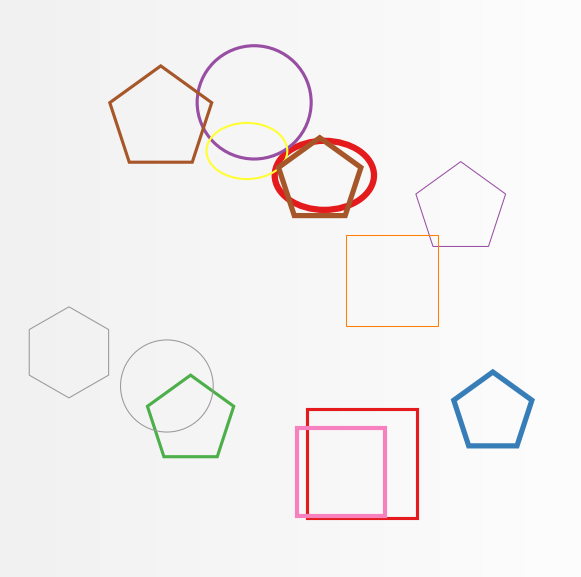[{"shape": "square", "thickness": 1.5, "radius": 0.47, "center": [0.623, 0.196]}, {"shape": "oval", "thickness": 3, "radius": 0.43, "center": [0.558, 0.695]}, {"shape": "pentagon", "thickness": 2.5, "radius": 0.35, "center": [0.848, 0.284]}, {"shape": "pentagon", "thickness": 1.5, "radius": 0.39, "center": [0.328, 0.271]}, {"shape": "circle", "thickness": 1.5, "radius": 0.49, "center": [0.437, 0.822]}, {"shape": "pentagon", "thickness": 0.5, "radius": 0.41, "center": [0.793, 0.638]}, {"shape": "square", "thickness": 0.5, "radius": 0.4, "center": [0.675, 0.513]}, {"shape": "oval", "thickness": 1, "radius": 0.35, "center": [0.425, 0.738]}, {"shape": "pentagon", "thickness": 1.5, "radius": 0.46, "center": [0.277, 0.793]}, {"shape": "pentagon", "thickness": 2.5, "radius": 0.37, "center": [0.55, 0.686]}, {"shape": "square", "thickness": 2, "radius": 0.38, "center": [0.586, 0.181]}, {"shape": "hexagon", "thickness": 0.5, "radius": 0.39, "center": [0.119, 0.389]}, {"shape": "circle", "thickness": 0.5, "radius": 0.4, "center": [0.287, 0.331]}]